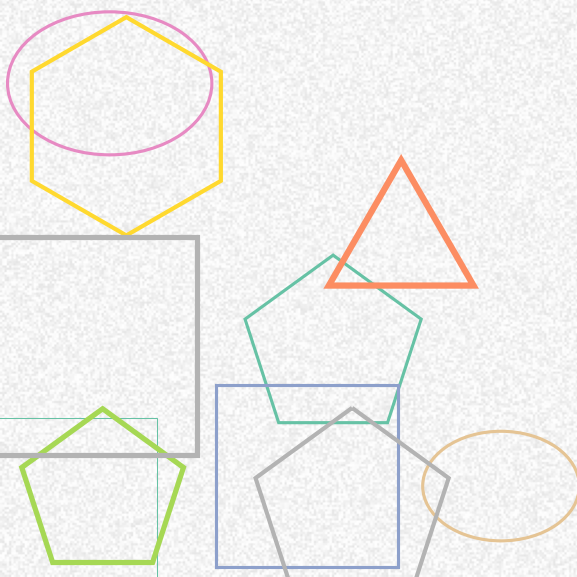[{"shape": "square", "thickness": 0.5, "radius": 0.74, "center": [0.124, 0.126]}, {"shape": "pentagon", "thickness": 1.5, "radius": 0.8, "center": [0.577, 0.397]}, {"shape": "triangle", "thickness": 3, "radius": 0.72, "center": [0.695, 0.577]}, {"shape": "square", "thickness": 1.5, "radius": 0.79, "center": [0.532, 0.175]}, {"shape": "oval", "thickness": 1.5, "radius": 0.88, "center": [0.19, 0.855]}, {"shape": "pentagon", "thickness": 2.5, "radius": 0.74, "center": [0.178, 0.144]}, {"shape": "hexagon", "thickness": 2, "radius": 0.94, "center": [0.219, 0.78]}, {"shape": "oval", "thickness": 1.5, "radius": 0.68, "center": [0.867, 0.157]}, {"shape": "pentagon", "thickness": 2, "radius": 0.88, "center": [0.61, 0.117]}, {"shape": "square", "thickness": 2.5, "radius": 0.94, "center": [0.152, 0.399]}]